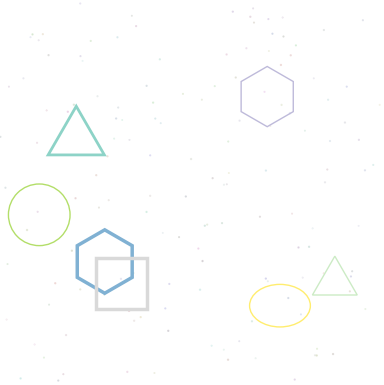[{"shape": "triangle", "thickness": 2, "radius": 0.42, "center": [0.198, 0.64]}, {"shape": "hexagon", "thickness": 1, "radius": 0.39, "center": [0.694, 0.749]}, {"shape": "hexagon", "thickness": 2.5, "radius": 0.41, "center": [0.272, 0.321]}, {"shape": "circle", "thickness": 1, "radius": 0.4, "center": [0.102, 0.442]}, {"shape": "square", "thickness": 2.5, "radius": 0.33, "center": [0.315, 0.264]}, {"shape": "triangle", "thickness": 1, "radius": 0.34, "center": [0.87, 0.267]}, {"shape": "oval", "thickness": 1, "radius": 0.39, "center": [0.727, 0.206]}]